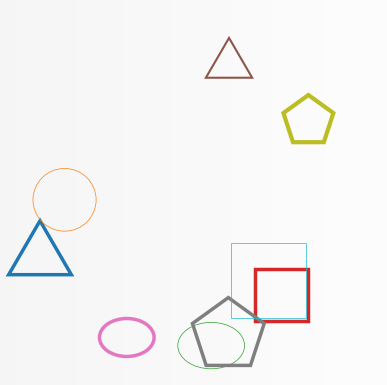[{"shape": "triangle", "thickness": 2.5, "radius": 0.47, "center": [0.103, 0.333]}, {"shape": "circle", "thickness": 0.5, "radius": 0.41, "center": [0.167, 0.481]}, {"shape": "oval", "thickness": 0.5, "radius": 0.43, "center": [0.545, 0.102]}, {"shape": "square", "thickness": 2.5, "radius": 0.34, "center": [0.726, 0.234]}, {"shape": "triangle", "thickness": 1.5, "radius": 0.34, "center": [0.591, 0.833]}, {"shape": "oval", "thickness": 2.5, "radius": 0.35, "center": [0.327, 0.123]}, {"shape": "pentagon", "thickness": 2.5, "radius": 0.49, "center": [0.589, 0.13]}, {"shape": "pentagon", "thickness": 3, "radius": 0.34, "center": [0.796, 0.685]}, {"shape": "square", "thickness": 0.5, "radius": 0.49, "center": [0.692, 0.271]}]